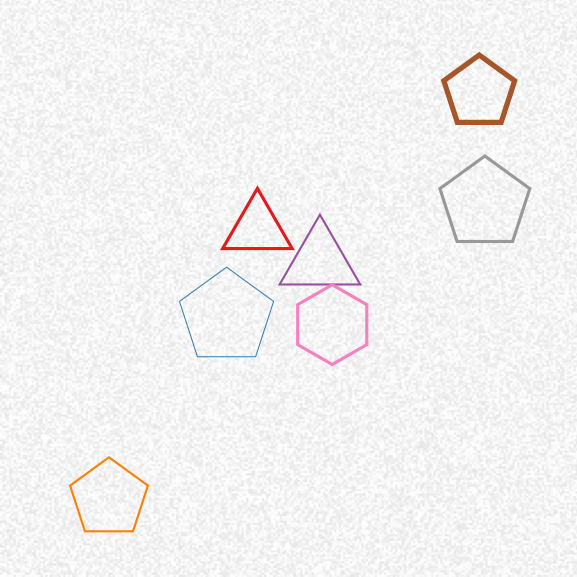[{"shape": "triangle", "thickness": 1.5, "radius": 0.35, "center": [0.446, 0.603]}, {"shape": "pentagon", "thickness": 0.5, "radius": 0.43, "center": [0.392, 0.451]}, {"shape": "triangle", "thickness": 1, "radius": 0.4, "center": [0.554, 0.547]}, {"shape": "pentagon", "thickness": 1, "radius": 0.35, "center": [0.189, 0.136]}, {"shape": "pentagon", "thickness": 2.5, "radius": 0.32, "center": [0.83, 0.839]}, {"shape": "hexagon", "thickness": 1.5, "radius": 0.35, "center": [0.575, 0.437]}, {"shape": "pentagon", "thickness": 1.5, "radius": 0.41, "center": [0.84, 0.647]}]